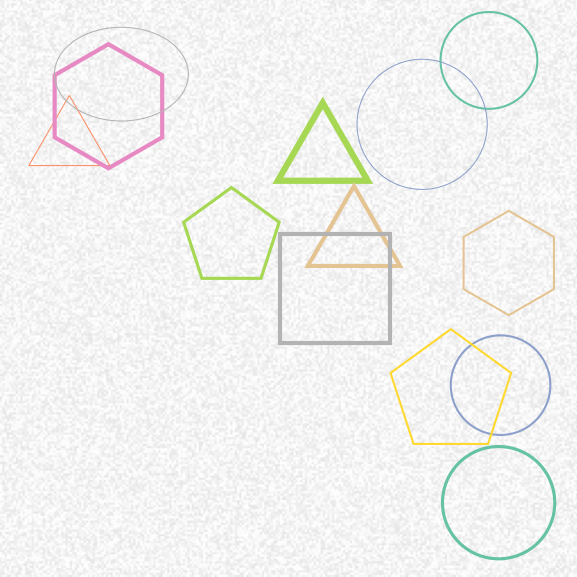[{"shape": "circle", "thickness": 1, "radius": 0.42, "center": [0.847, 0.894]}, {"shape": "circle", "thickness": 1.5, "radius": 0.49, "center": [0.863, 0.129]}, {"shape": "triangle", "thickness": 0.5, "radius": 0.41, "center": [0.12, 0.753]}, {"shape": "circle", "thickness": 1, "radius": 0.43, "center": [0.867, 0.332]}, {"shape": "circle", "thickness": 0.5, "radius": 0.56, "center": [0.731, 0.784]}, {"shape": "hexagon", "thickness": 2, "radius": 0.54, "center": [0.188, 0.815]}, {"shape": "triangle", "thickness": 3, "radius": 0.45, "center": [0.559, 0.731]}, {"shape": "pentagon", "thickness": 1.5, "radius": 0.43, "center": [0.401, 0.587]}, {"shape": "pentagon", "thickness": 1, "radius": 0.55, "center": [0.781, 0.319]}, {"shape": "hexagon", "thickness": 1, "radius": 0.45, "center": [0.881, 0.544]}, {"shape": "triangle", "thickness": 2, "radius": 0.46, "center": [0.613, 0.585]}, {"shape": "square", "thickness": 2, "radius": 0.47, "center": [0.58, 0.499]}, {"shape": "oval", "thickness": 0.5, "radius": 0.58, "center": [0.21, 0.871]}]